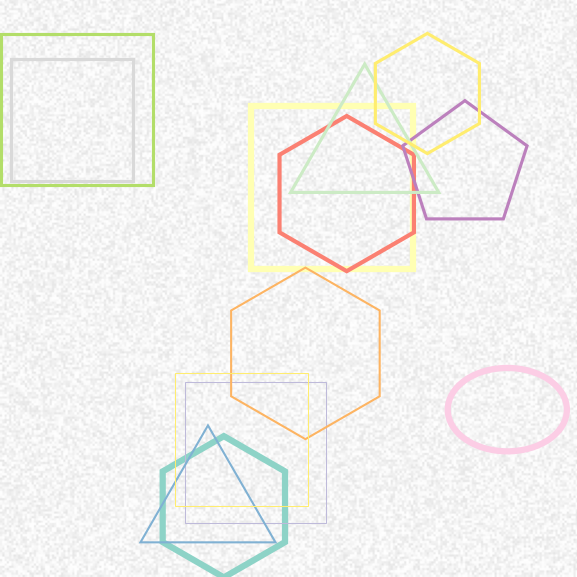[{"shape": "hexagon", "thickness": 3, "radius": 0.61, "center": [0.388, 0.122]}, {"shape": "square", "thickness": 3, "radius": 0.7, "center": [0.575, 0.674]}, {"shape": "square", "thickness": 0.5, "radius": 0.61, "center": [0.442, 0.215]}, {"shape": "hexagon", "thickness": 2, "radius": 0.67, "center": [0.6, 0.664]}, {"shape": "triangle", "thickness": 1, "radius": 0.67, "center": [0.36, 0.128]}, {"shape": "hexagon", "thickness": 1, "radius": 0.74, "center": [0.529, 0.387]}, {"shape": "square", "thickness": 1.5, "radius": 0.66, "center": [0.133, 0.81]}, {"shape": "oval", "thickness": 3, "radius": 0.52, "center": [0.878, 0.29]}, {"shape": "square", "thickness": 1.5, "radius": 0.53, "center": [0.124, 0.791]}, {"shape": "pentagon", "thickness": 1.5, "radius": 0.57, "center": [0.805, 0.712]}, {"shape": "triangle", "thickness": 1.5, "radius": 0.74, "center": [0.632, 0.74]}, {"shape": "hexagon", "thickness": 1.5, "radius": 0.52, "center": [0.74, 0.837]}, {"shape": "square", "thickness": 0.5, "radius": 0.58, "center": [0.419, 0.237]}]